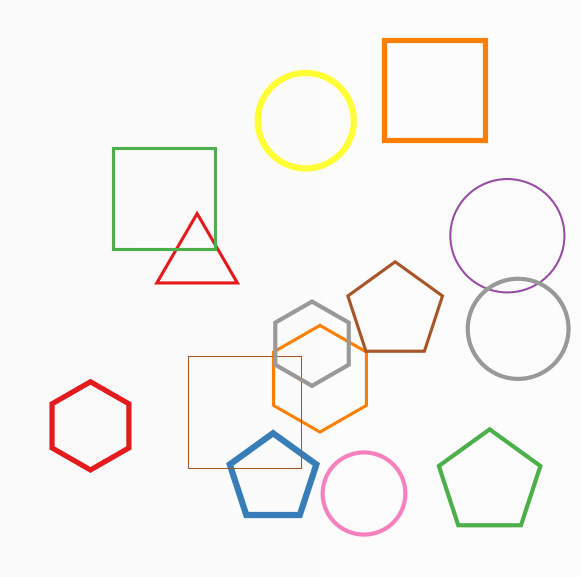[{"shape": "triangle", "thickness": 1.5, "radius": 0.4, "center": [0.339, 0.549]}, {"shape": "hexagon", "thickness": 2.5, "radius": 0.38, "center": [0.156, 0.262]}, {"shape": "pentagon", "thickness": 3, "radius": 0.39, "center": [0.47, 0.171]}, {"shape": "square", "thickness": 1.5, "radius": 0.44, "center": [0.282, 0.656]}, {"shape": "pentagon", "thickness": 2, "radius": 0.46, "center": [0.842, 0.164]}, {"shape": "circle", "thickness": 1, "radius": 0.49, "center": [0.873, 0.591]}, {"shape": "square", "thickness": 2.5, "radius": 0.43, "center": [0.748, 0.844]}, {"shape": "hexagon", "thickness": 1.5, "radius": 0.46, "center": [0.55, 0.343]}, {"shape": "circle", "thickness": 3, "radius": 0.41, "center": [0.526, 0.79]}, {"shape": "pentagon", "thickness": 1.5, "radius": 0.43, "center": [0.68, 0.46]}, {"shape": "square", "thickness": 0.5, "radius": 0.48, "center": [0.421, 0.285]}, {"shape": "circle", "thickness": 2, "radius": 0.36, "center": [0.626, 0.145]}, {"shape": "circle", "thickness": 2, "radius": 0.43, "center": [0.891, 0.43]}, {"shape": "hexagon", "thickness": 2, "radius": 0.36, "center": [0.537, 0.404]}]